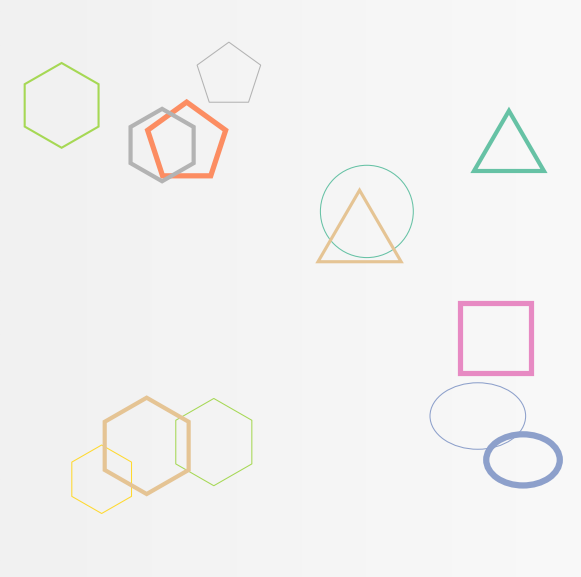[{"shape": "triangle", "thickness": 2, "radius": 0.35, "center": [0.876, 0.738]}, {"shape": "circle", "thickness": 0.5, "radius": 0.4, "center": [0.631, 0.633]}, {"shape": "pentagon", "thickness": 2.5, "radius": 0.35, "center": [0.321, 0.752]}, {"shape": "oval", "thickness": 3, "radius": 0.32, "center": [0.9, 0.203]}, {"shape": "oval", "thickness": 0.5, "radius": 0.41, "center": [0.822, 0.279]}, {"shape": "square", "thickness": 2.5, "radius": 0.3, "center": [0.853, 0.413]}, {"shape": "hexagon", "thickness": 1, "radius": 0.37, "center": [0.106, 0.817]}, {"shape": "hexagon", "thickness": 0.5, "radius": 0.38, "center": [0.368, 0.234]}, {"shape": "hexagon", "thickness": 0.5, "radius": 0.3, "center": [0.175, 0.169]}, {"shape": "hexagon", "thickness": 2, "radius": 0.42, "center": [0.252, 0.227]}, {"shape": "triangle", "thickness": 1.5, "radius": 0.41, "center": [0.619, 0.587]}, {"shape": "pentagon", "thickness": 0.5, "radius": 0.29, "center": [0.394, 0.869]}, {"shape": "hexagon", "thickness": 2, "radius": 0.31, "center": [0.279, 0.748]}]